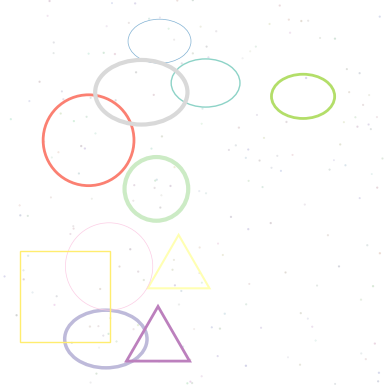[{"shape": "oval", "thickness": 1, "radius": 0.45, "center": [0.534, 0.784]}, {"shape": "triangle", "thickness": 1.5, "radius": 0.46, "center": [0.464, 0.297]}, {"shape": "oval", "thickness": 2.5, "radius": 0.53, "center": [0.275, 0.119]}, {"shape": "circle", "thickness": 2, "radius": 0.59, "center": [0.23, 0.636]}, {"shape": "oval", "thickness": 0.5, "radius": 0.41, "center": [0.414, 0.893]}, {"shape": "oval", "thickness": 2, "radius": 0.41, "center": [0.787, 0.75]}, {"shape": "circle", "thickness": 0.5, "radius": 0.57, "center": [0.283, 0.308]}, {"shape": "oval", "thickness": 3, "radius": 0.6, "center": [0.367, 0.76]}, {"shape": "triangle", "thickness": 2, "radius": 0.47, "center": [0.41, 0.109]}, {"shape": "circle", "thickness": 3, "radius": 0.41, "center": [0.406, 0.509]}, {"shape": "square", "thickness": 1, "radius": 0.59, "center": [0.17, 0.23]}]